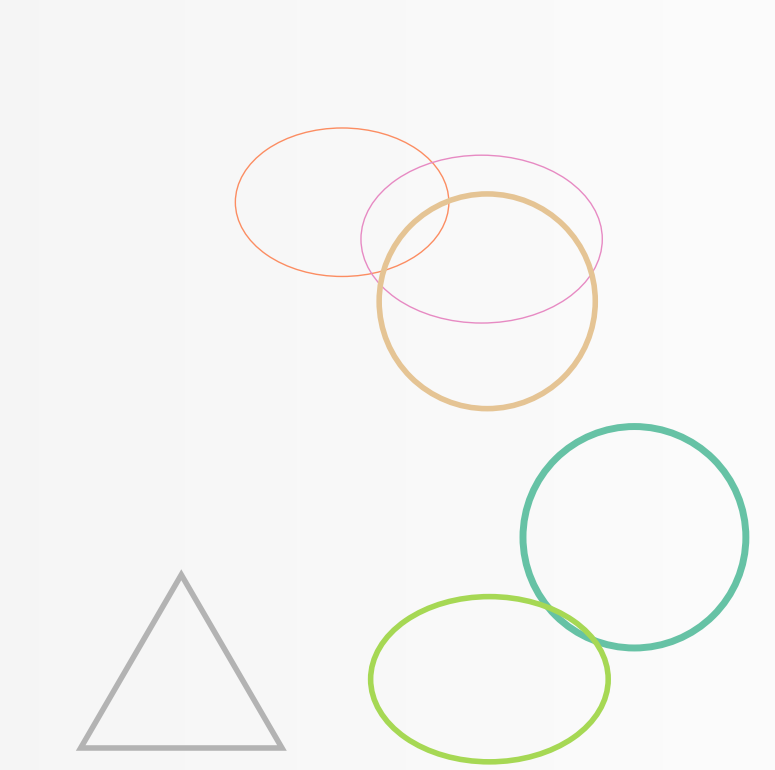[{"shape": "circle", "thickness": 2.5, "radius": 0.72, "center": [0.819, 0.302]}, {"shape": "oval", "thickness": 0.5, "radius": 0.69, "center": [0.441, 0.737]}, {"shape": "oval", "thickness": 0.5, "radius": 0.78, "center": [0.621, 0.689]}, {"shape": "oval", "thickness": 2, "radius": 0.77, "center": [0.632, 0.118]}, {"shape": "circle", "thickness": 2, "radius": 0.7, "center": [0.629, 0.609]}, {"shape": "triangle", "thickness": 2, "radius": 0.75, "center": [0.234, 0.104]}]